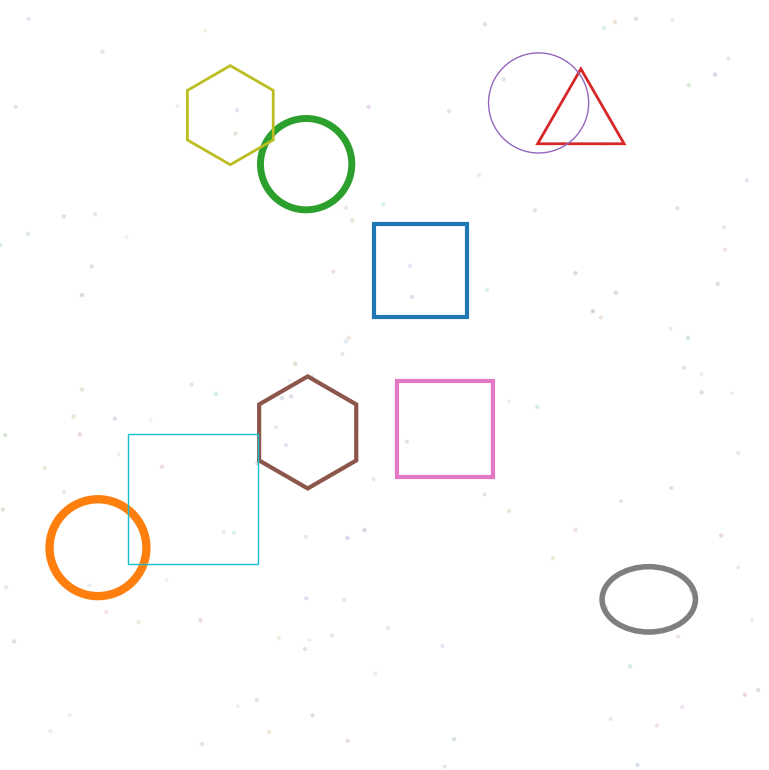[{"shape": "square", "thickness": 1.5, "radius": 0.3, "center": [0.546, 0.648]}, {"shape": "circle", "thickness": 3, "radius": 0.31, "center": [0.127, 0.289]}, {"shape": "circle", "thickness": 2.5, "radius": 0.3, "center": [0.398, 0.787]}, {"shape": "triangle", "thickness": 1, "radius": 0.32, "center": [0.754, 0.846]}, {"shape": "circle", "thickness": 0.5, "radius": 0.32, "center": [0.699, 0.866]}, {"shape": "hexagon", "thickness": 1.5, "radius": 0.36, "center": [0.4, 0.438]}, {"shape": "square", "thickness": 1.5, "radius": 0.31, "center": [0.578, 0.443]}, {"shape": "oval", "thickness": 2, "radius": 0.3, "center": [0.843, 0.222]}, {"shape": "hexagon", "thickness": 1, "radius": 0.32, "center": [0.299, 0.85]}, {"shape": "square", "thickness": 0.5, "radius": 0.42, "center": [0.25, 0.352]}]